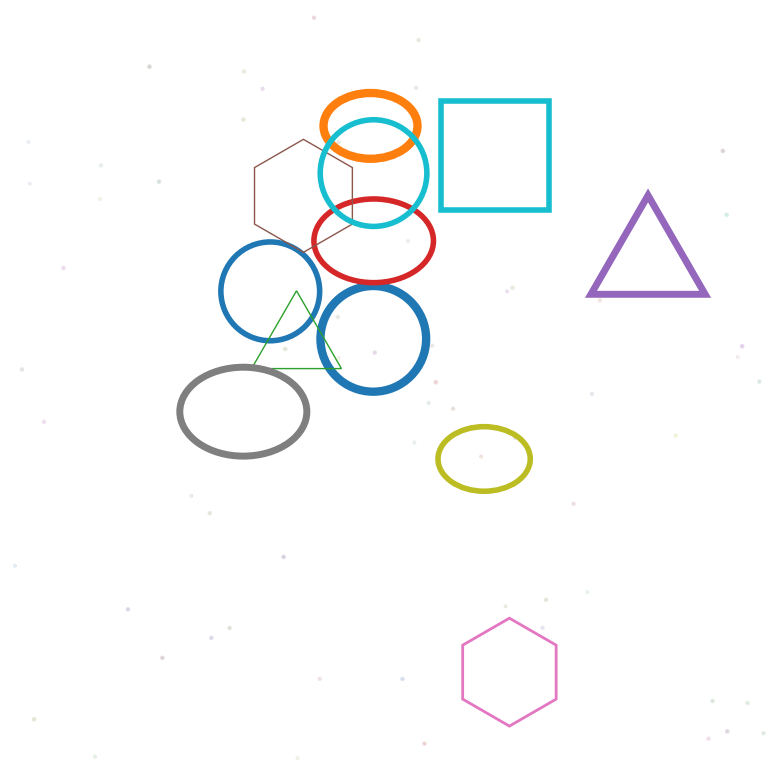[{"shape": "circle", "thickness": 3, "radius": 0.34, "center": [0.485, 0.56]}, {"shape": "circle", "thickness": 2, "radius": 0.32, "center": [0.351, 0.622]}, {"shape": "oval", "thickness": 3, "radius": 0.31, "center": [0.481, 0.836]}, {"shape": "triangle", "thickness": 0.5, "radius": 0.34, "center": [0.385, 0.555]}, {"shape": "oval", "thickness": 2, "radius": 0.39, "center": [0.485, 0.687]}, {"shape": "triangle", "thickness": 2.5, "radius": 0.43, "center": [0.842, 0.661]}, {"shape": "hexagon", "thickness": 0.5, "radius": 0.37, "center": [0.394, 0.746]}, {"shape": "hexagon", "thickness": 1, "radius": 0.35, "center": [0.662, 0.127]}, {"shape": "oval", "thickness": 2.5, "radius": 0.41, "center": [0.316, 0.465]}, {"shape": "oval", "thickness": 2, "radius": 0.3, "center": [0.629, 0.404]}, {"shape": "circle", "thickness": 2, "radius": 0.35, "center": [0.485, 0.775]}, {"shape": "square", "thickness": 2, "radius": 0.35, "center": [0.643, 0.798]}]